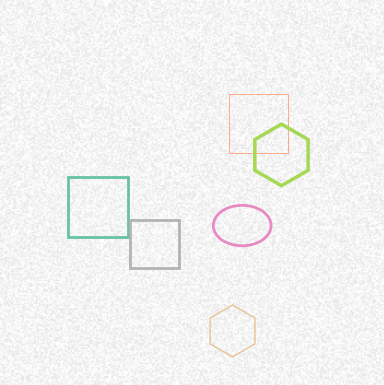[{"shape": "square", "thickness": 2, "radius": 0.39, "center": [0.255, 0.462]}, {"shape": "square", "thickness": 0.5, "radius": 0.38, "center": [0.671, 0.679]}, {"shape": "oval", "thickness": 2, "radius": 0.38, "center": [0.629, 0.414]}, {"shape": "hexagon", "thickness": 2.5, "radius": 0.4, "center": [0.731, 0.598]}, {"shape": "hexagon", "thickness": 1, "radius": 0.34, "center": [0.604, 0.14]}, {"shape": "square", "thickness": 2, "radius": 0.31, "center": [0.401, 0.366]}]